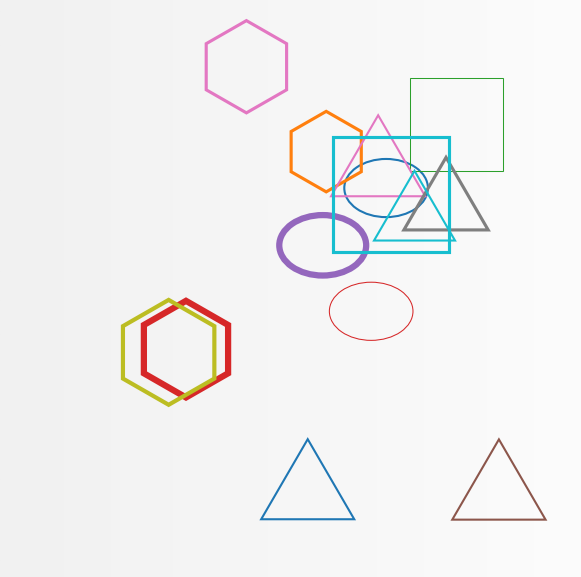[{"shape": "triangle", "thickness": 1, "radius": 0.46, "center": [0.529, 0.146]}, {"shape": "oval", "thickness": 1, "radius": 0.36, "center": [0.664, 0.674]}, {"shape": "hexagon", "thickness": 1.5, "radius": 0.35, "center": [0.561, 0.737]}, {"shape": "square", "thickness": 0.5, "radius": 0.4, "center": [0.785, 0.784]}, {"shape": "hexagon", "thickness": 3, "radius": 0.42, "center": [0.32, 0.395]}, {"shape": "oval", "thickness": 0.5, "radius": 0.36, "center": [0.639, 0.46]}, {"shape": "oval", "thickness": 3, "radius": 0.37, "center": [0.555, 0.574]}, {"shape": "triangle", "thickness": 1, "radius": 0.46, "center": [0.858, 0.146]}, {"shape": "hexagon", "thickness": 1.5, "radius": 0.4, "center": [0.424, 0.884]}, {"shape": "triangle", "thickness": 1, "radius": 0.47, "center": [0.651, 0.706]}, {"shape": "triangle", "thickness": 1.5, "radius": 0.42, "center": [0.767, 0.643]}, {"shape": "hexagon", "thickness": 2, "radius": 0.45, "center": [0.29, 0.389]}, {"shape": "square", "thickness": 1.5, "radius": 0.5, "center": [0.673, 0.663]}, {"shape": "triangle", "thickness": 1, "radius": 0.4, "center": [0.713, 0.623]}]